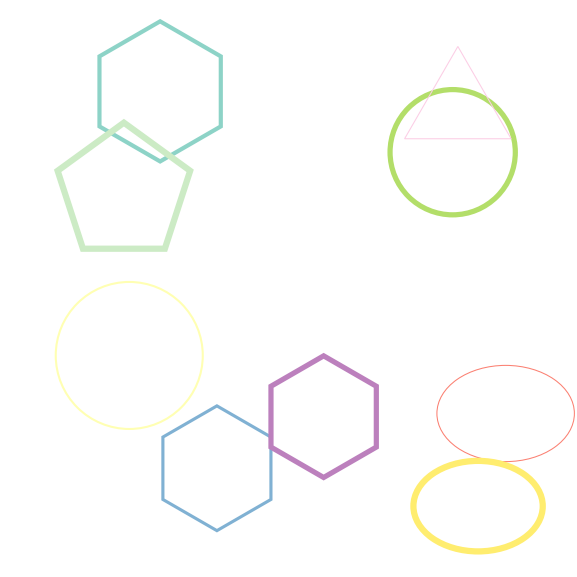[{"shape": "hexagon", "thickness": 2, "radius": 0.61, "center": [0.277, 0.841]}, {"shape": "circle", "thickness": 1, "radius": 0.64, "center": [0.224, 0.384]}, {"shape": "oval", "thickness": 0.5, "radius": 0.6, "center": [0.876, 0.283]}, {"shape": "hexagon", "thickness": 1.5, "radius": 0.54, "center": [0.376, 0.188]}, {"shape": "circle", "thickness": 2.5, "radius": 0.54, "center": [0.784, 0.736]}, {"shape": "triangle", "thickness": 0.5, "radius": 0.53, "center": [0.793, 0.812]}, {"shape": "hexagon", "thickness": 2.5, "radius": 0.53, "center": [0.56, 0.278]}, {"shape": "pentagon", "thickness": 3, "radius": 0.6, "center": [0.215, 0.666]}, {"shape": "oval", "thickness": 3, "radius": 0.56, "center": [0.828, 0.123]}]